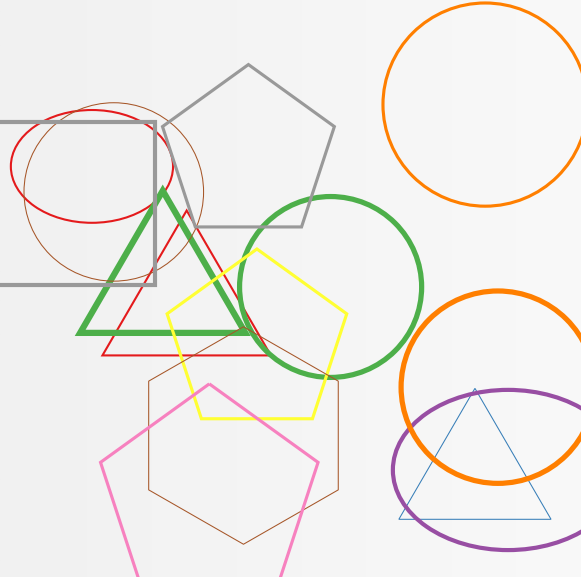[{"shape": "triangle", "thickness": 1, "radius": 0.84, "center": [0.321, 0.467]}, {"shape": "oval", "thickness": 1, "radius": 0.7, "center": [0.158, 0.711]}, {"shape": "triangle", "thickness": 0.5, "radius": 0.76, "center": [0.817, 0.175]}, {"shape": "circle", "thickness": 2.5, "radius": 0.78, "center": [0.569, 0.502]}, {"shape": "triangle", "thickness": 3, "radius": 0.82, "center": [0.28, 0.505]}, {"shape": "oval", "thickness": 2, "radius": 0.99, "center": [0.874, 0.185]}, {"shape": "circle", "thickness": 1.5, "radius": 0.88, "center": [0.835, 0.818]}, {"shape": "circle", "thickness": 2.5, "radius": 0.83, "center": [0.857, 0.329]}, {"shape": "pentagon", "thickness": 1.5, "radius": 0.81, "center": [0.442, 0.405]}, {"shape": "hexagon", "thickness": 0.5, "radius": 0.94, "center": [0.419, 0.245]}, {"shape": "circle", "thickness": 0.5, "radius": 0.77, "center": [0.196, 0.667]}, {"shape": "pentagon", "thickness": 1.5, "radius": 0.98, "center": [0.36, 0.138]}, {"shape": "pentagon", "thickness": 1.5, "radius": 0.78, "center": [0.427, 0.732]}, {"shape": "square", "thickness": 2, "radius": 0.7, "center": [0.126, 0.647]}]